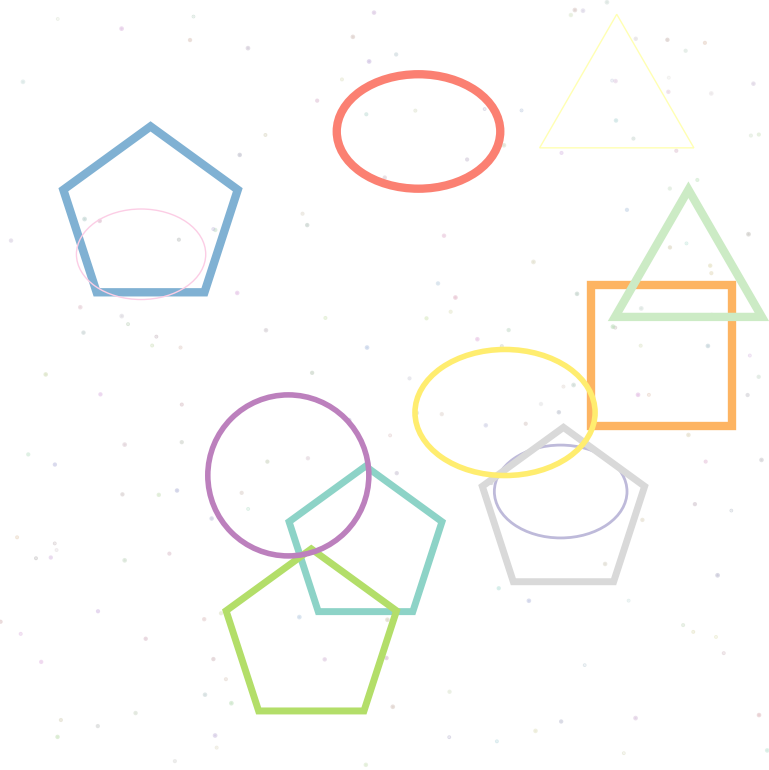[{"shape": "pentagon", "thickness": 2.5, "radius": 0.52, "center": [0.475, 0.29]}, {"shape": "triangle", "thickness": 0.5, "radius": 0.58, "center": [0.801, 0.866]}, {"shape": "oval", "thickness": 1, "radius": 0.43, "center": [0.728, 0.362]}, {"shape": "oval", "thickness": 3, "radius": 0.53, "center": [0.544, 0.829]}, {"shape": "pentagon", "thickness": 3, "radius": 0.6, "center": [0.196, 0.717]}, {"shape": "square", "thickness": 3, "radius": 0.46, "center": [0.859, 0.538]}, {"shape": "pentagon", "thickness": 2.5, "radius": 0.58, "center": [0.404, 0.171]}, {"shape": "oval", "thickness": 0.5, "radius": 0.42, "center": [0.183, 0.67]}, {"shape": "pentagon", "thickness": 2.5, "radius": 0.55, "center": [0.732, 0.334]}, {"shape": "circle", "thickness": 2, "radius": 0.52, "center": [0.374, 0.383]}, {"shape": "triangle", "thickness": 3, "radius": 0.55, "center": [0.894, 0.643]}, {"shape": "oval", "thickness": 2, "radius": 0.58, "center": [0.656, 0.464]}]